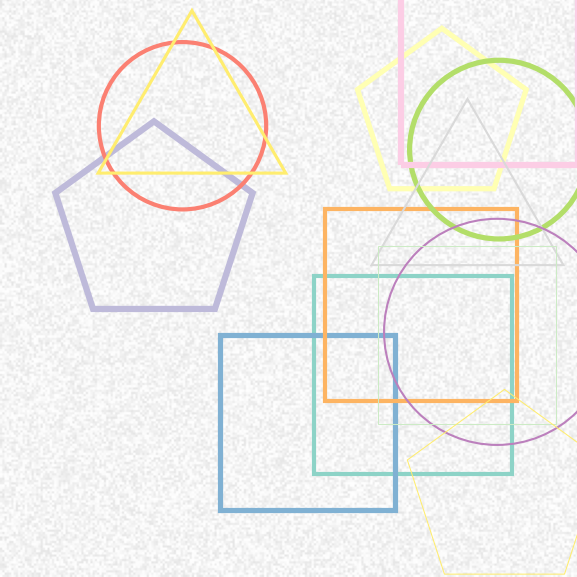[{"shape": "square", "thickness": 2, "radius": 0.86, "center": [0.715, 0.349]}, {"shape": "pentagon", "thickness": 2.5, "radius": 0.77, "center": [0.765, 0.797]}, {"shape": "pentagon", "thickness": 3, "radius": 0.9, "center": [0.267, 0.609]}, {"shape": "circle", "thickness": 2, "radius": 0.72, "center": [0.316, 0.781]}, {"shape": "square", "thickness": 2.5, "radius": 0.76, "center": [0.532, 0.268]}, {"shape": "square", "thickness": 2, "radius": 0.83, "center": [0.729, 0.471]}, {"shape": "circle", "thickness": 2.5, "radius": 0.77, "center": [0.864, 0.74]}, {"shape": "square", "thickness": 3, "radius": 0.76, "center": [0.848, 0.866]}, {"shape": "triangle", "thickness": 1, "radius": 0.96, "center": [0.809, 0.636]}, {"shape": "circle", "thickness": 1, "radius": 0.98, "center": [0.861, 0.424]}, {"shape": "square", "thickness": 0.5, "radius": 0.77, "center": [0.808, 0.419]}, {"shape": "triangle", "thickness": 1.5, "radius": 0.94, "center": [0.332, 0.793]}, {"shape": "pentagon", "thickness": 0.5, "radius": 0.88, "center": [0.874, 0.148]}]